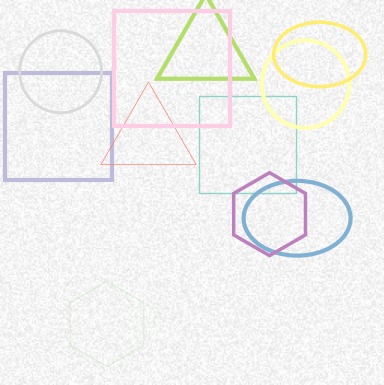[{"shape": "square", "thickness": 1, "radius": 0.63, "center": [0.644, 0.625]}, {"shape": "circle", "thickness": 3, "radius": 0.57, "center": [0.793, 0.782]}, {"shape": "square", "thickness": 3, "radius": 0.7, "center": [0.152, 0.672]}, {"shape": "triangle", "thickness": 0.5, "radius": 0.72, "center": [0.386, 0.644]}, {"shape": "oval", "thickness": 3, "radius": 0.69, "center": [0.772, 0.433]}, {"shape": "triangle", "thickness": 3, "radius": 0.73, "center": [0.534, 0.868]}, {"shape": "square", "thickness": 3, "radius": 0.75, "center": [0.447, 0.821]}, {"shape": "circle", "thickness": 2, "radius": 0.53, "center": [0.158, 0.814]}, {"shape": "hexagon", "thickness": 2.5, "radius": 0.54, "center": [0.7, 0.444]}, {"shape": "hexagon", "thickness": 0.5, "radius": 0.55, "center": [0.278, 0.158]}, {"shape": "oval", "thickness": 2.5, "radius": 0.6, "center": [0.83, 0.859]}]